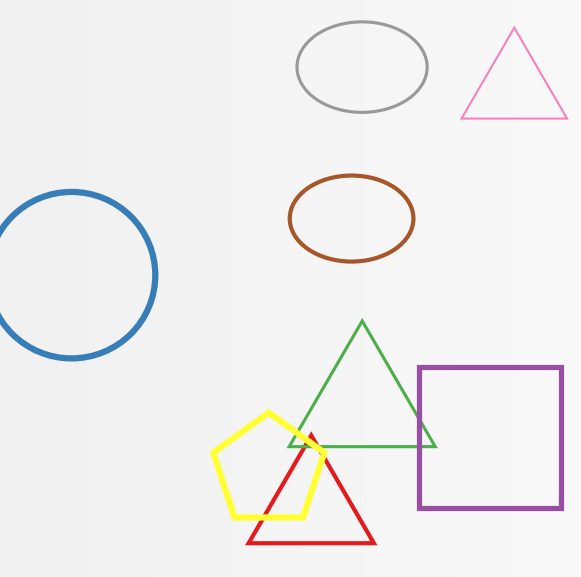[{"shape": "triangle", "thickness": 2, "radius": 0.62, "center": [0.535, 0.121]}, {"shape": "circle", "thickness": 3, "radius": 0.72, "center": [0.123, 0.523]}, {"shape": "triangle", "thickness": 1.5, "radius": 0.73, "center": [0.623, 0.298]}, {"shape": "square", "thickness": 2.5, "radius": 0.61, "center": [0.843, 0.242]}, {"shape": "pentagon", "thickness": 3, "radius": 0.5, "center": [0.462, 0.184]}, {"shape": "oval", "thickness": 2, "radius": 0.53, "center": [0.605, 0.621]}, {"shape": "triangle", "thickness": 1, "radius": 0.52, "center": [0.885, 0.846]}, {"shape": "oval", "thickness": 1.5, "radius": 0.56, "center": [0.623, 0.883]}]